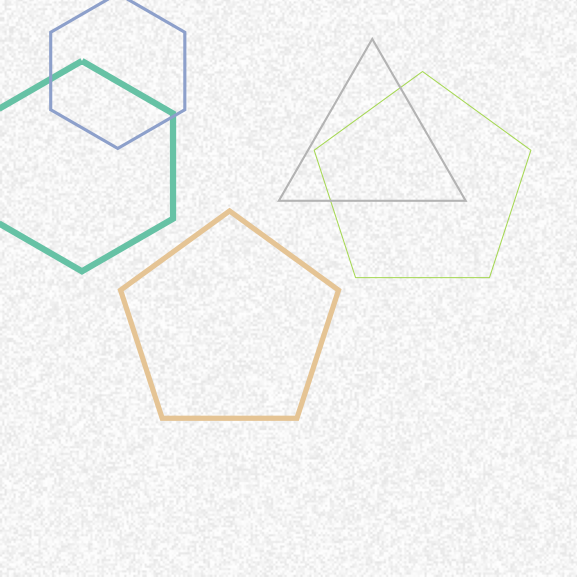[{"shape": "hexagon", "thickness": 3, "radius": 0.91, "center": [0.142, 0.711]}, {"shape": "hexagon", "thickness": 1.5, "radius": 0.67, "center": [0.204, 0.876]}, {"shape": "pentagon", "thickness": 0.5, "radius": 0.99, "center": [0.732, 0.678]}, {"shape": "pentagon", "thickness": 2.5, "radius": 0.99, "center": [0.397, 0.435]}, {"shape": "triangle", "thickness": 1, "radius": 0.93, "center": [0.645, 0.745]}]